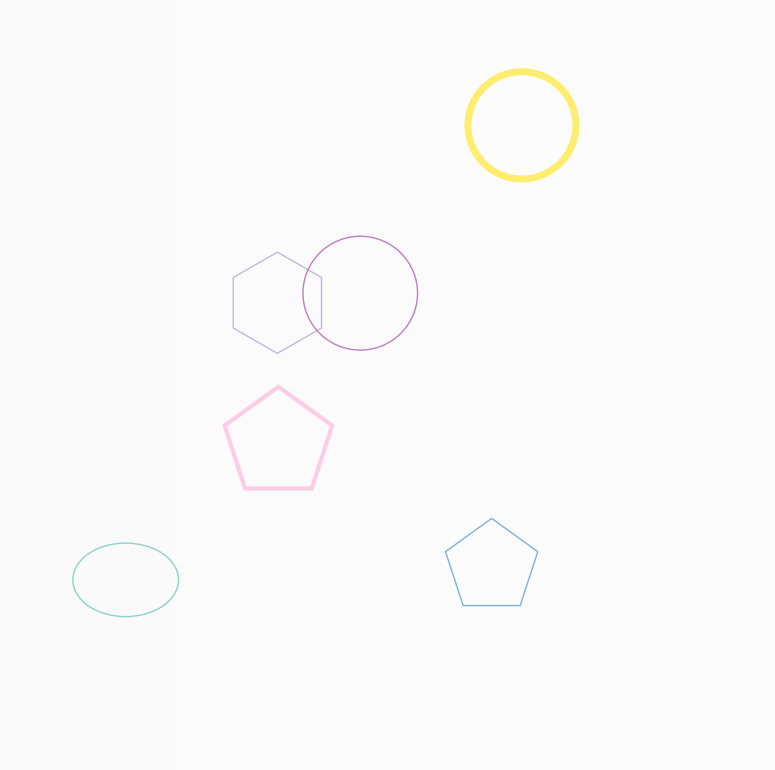[{"shape": "oval", "thickness": 0.5, "radius": 0.34, "center": [0.162, 0.247]}, {"shape": "hexagon", "thickness": 0.5, "radius": 0.33, "center": [0.358, 0.607]}, {"shape": "pentagon", "thickness": 0.5, "radius": 0.31, "center": [0.634, 0.264]}, {"shape": "pentagon", "thickness": 1.5, "radius": 0.37, "center": [0.359, 0.425]}, {"shape": "circle", "thickness": 0.5, "radius": 0.37, "center": [0.465, 0.619]}, {"shape": "circle", "thickness": 2.5, "radius": 0.35, "center": [0.673, 0.837]}]